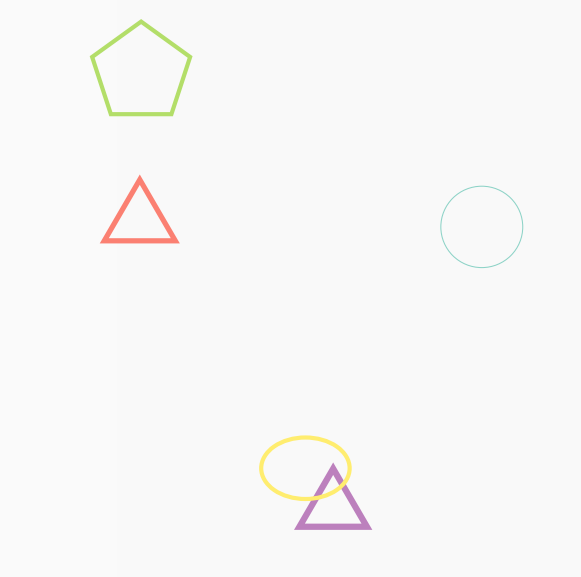[{"shape": "circle", "thickness": 0.5, "radius": 0.35, "center": [0.829, 0.606]}, {"shape": "triangle", "thickness": 2.5, "radius": 0.35, "center": [0.24, 0.617]}, {"shape": "pentagon", "thickness": 2, "radius": 0.44, "center": [0.243, 0.873]}, {"shape": "triangle", "thickness": 3, "radius": 0.34, "center": [0.573, 0.121]}, {"shape": "oval", "thickness": 2, "radius": 0.38, "center": [0.525, 0.188]}]